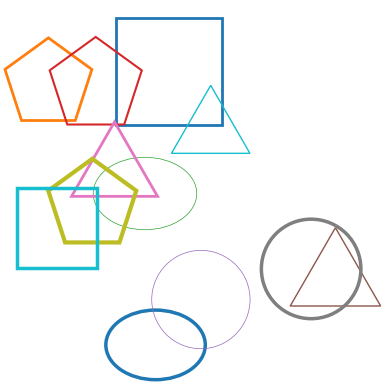[{"shape": "square", "thickness": 2, "radius": 0.69, "center": [0.439, 0.815]}, {"shape": "oval", "thickness": 2.5, "radius": 0.65, "center": [0.404, 0.104]}, {"shape": "pentagon", "thickness": 2, "radius": 0.59, "center": [0.126, 0.783]}, {"shape": "oval", "thickness": 0.5, "radius": 0.67, "center": [0.377, 0.497]}, {"shape": "pentagon", "thickness": 1.5, "radius": 0.63, "center": [0.249, 0.778]}, {"shape": "circle", "thickness": 0.5, "radius": 0.64, "center": [0.522, 0.222]}, {"shape": "triangle", "thickness": 1, "radius": 0.68, "center": [0.871, 0.273]}, {"shape": "triangle", "thickness": 2, "radius": 0.64, "center": [0.298, 0.554]}, {"shape": "circle", "thickness": 2.5, "radius": 0.65, "center": [0.808, 0.302]}, {"shape": "pentagon", "thickness": 3, "radius": 0.6, "center": [0.24, 0.467]}, {"shape": "triangle", "thickness": 1, "radius": 0.59, "center": [0.547, 0.661]}, {"shape": "square", "thickness": 2.5, "radius": 0.52, "center": [0.148, 0.409]}]